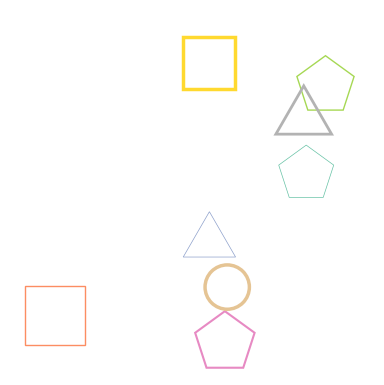[{"shape": "pentagon", "thickness": 0.5, "radius": 0.38, "center": [0.795, 0.548]}, {"shape": "square", "thickness": 1, "radius": 0.39, "center": [0.142, 0.18]}, {"shape": "triangle", "thickness": 0.5, "radius": 0.39, "center": [0.544, 0.372]}, {"shape": "pentagon", "thickness": 1.5, "radius": 0.41, "center": [0.584, 0.111]}, {"shape": "pentagon", "thickness": 1, "radius": 0.39, "center": [0.845, 0.777]}, {"shape": "square", "thickness": 2.5, "radius": 0.34, "center": [0.543, 0.837]}, {"shape": "circle", "thickness": 2.5, "radius": 0.29, "center": [0.59, 0.254]}, {"shape": "triangle", "thickness": 2, "radius": 0.42, "center": [0.789, 0.693]}]